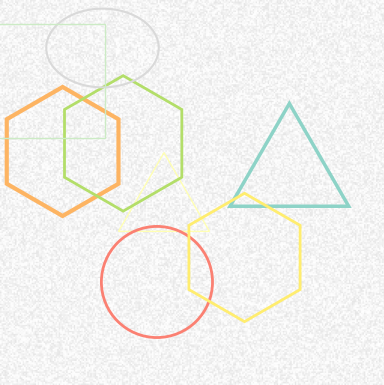[{"shape": "triangle", "thickness": 2.5, "radius": 0.89, "center": [0.752, 0.553]}, {"shape": "triangle", "thickness": 1, "radius": 0.68, "center": [0.426, 0.467]}, {"shape": "circle", "thickness": 2, "radius": 0.72, "center": [0.408, 0.268]}, {"shape": "hexagon", "thickness": 3, "radius": 0.84, "center": [0.163, 0.607]}, {"shape": "hexagon", "thickness": 2, "radius": 0.88, "center": [0.32, 0.628]}, {"shape": "oval", "thickness": 1.5, "radius": 0.73, "center": [0.266, 0.875]}, {"shape": "square", "thickness": 1, "radius": 0.74, "center": [0.124, 0.789]}, {"shape": "hexagon", "thickness": 2, "radius": 0.83, "center": [0.635, 0.331]}]